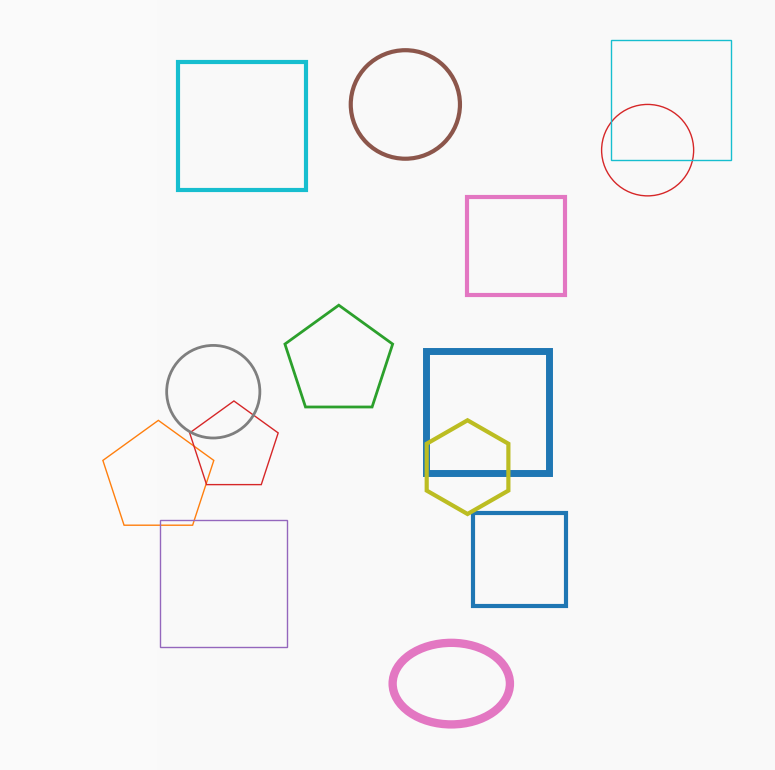[{"shape": "square", "thickness": 1.5, "radius": 0.3, "center": [0.67, 0.274]}, {"shape": "square", "thickness": 2.5, "radius": 0.4, "center": [0.629, 0.465]}, {"shape": "pentagon", "thickness": 0.5, "radius": 0.38, "center": [0.204, 0.379]}, {"shape": "pentagon", "thickness": 1, "radius": 0.37, "center": [0.437, 0.531]}, {"shape": "pentagon", "thickness": 0.5, "radius": 0.3, "center": [0.302, 0.419]}, {"shape": "circle", "thickness": 0.5, "radius": 0.3, "center": [0.836, 0.805]}, {"shape": "square", "thickness": 0.5, "radius": 0.41, "center": [0.289, 0.243]}, {"shape": "circle", "thickness": 1.5, "radius": 0.35, "center": [0.523, 0.864]}, {"shape": "oval", "thickness": 3, "radius": 0.38, "center": [0.582, 0.112]}, {"shape": "square", "thickness": 1.5, "radius": 0.32, "center": [0.666, 0.68]}, {"shape": "circle", "thickness": 1, "radius": 0.3, "center": [0.275, 0.491]}, {"shape": "hexagon", "thickness": 1.5, "radius": 0.3, "center": [0.603, 0.393]}, {"shape": "square", "thickness": 1.5, "radius": 0.41, "center": [0.312, 0.836]}, {"shape": "square", "thickness": 0.5, "radius": 0.39, "center": [0.866, 0.87]}]